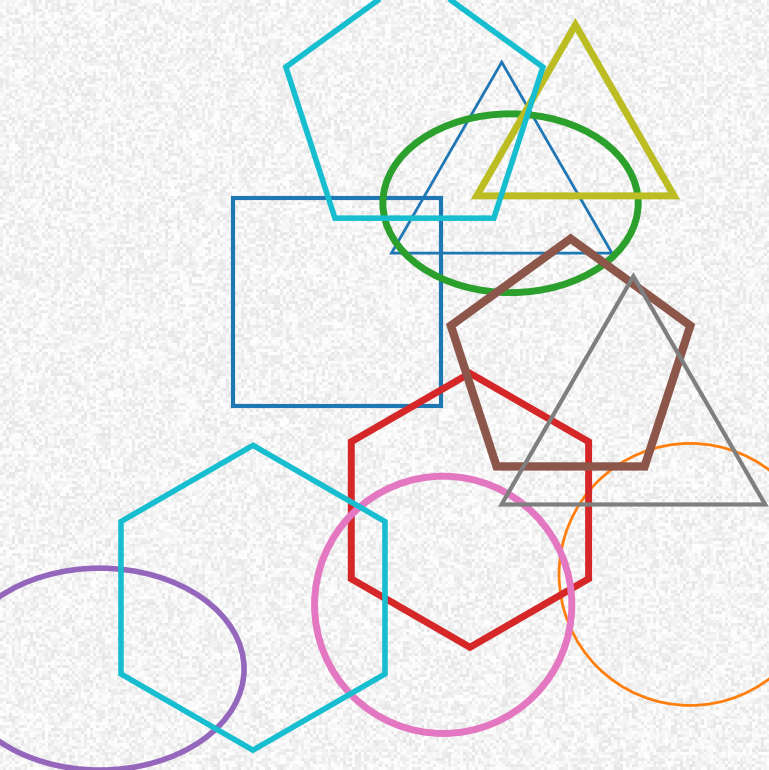[{"shape": "triangle", "thickness": 1, "radius": 0.83, "center": [0.652, 0.754]}, {"shape": "square", "thickness": 1.5, "radius": 0.68, "center": [0.438, 0.607]}, {"shape": "circle", "thickness": 1, "radius": 0.85, "center": [0.896, 0.254]}, {"shape": "oval", "thickness": 2.5, "radius": 0.83, "center": [0.663, 0.736]}, {"shape": "hexagon", "thickness": 2.5, "radius": 0.89, "center": [0.61, 0.337]}, {"shape": "oval", "thickness": 2, "radius": 0.94, "center": [0.13, 0.131]}, {"shape": "pentagon", "thickness": 3, "radius": 0.82, "center": [0.741, 0.527]}, {"shape": "circle", "thickness": 2.5, "radius": 0.84, "center": [0.576, 0.214]}, {"shape": "triangle", "thickness": 1.5, "radius": 0.99, "center": [0.823, 0.444]}, {"shape": "triangle", "thickness": 2.5, "radius": 0.74, "center": [0.747, 0.82]}, {"shape": "hexagon", "thickness": 2, "radius": 0.99, "center": [0.329, 0.224]}, {"shape": "pentagon", "thickness": 2, "radius": 0.88, "center": [0.538, 0.859]}]